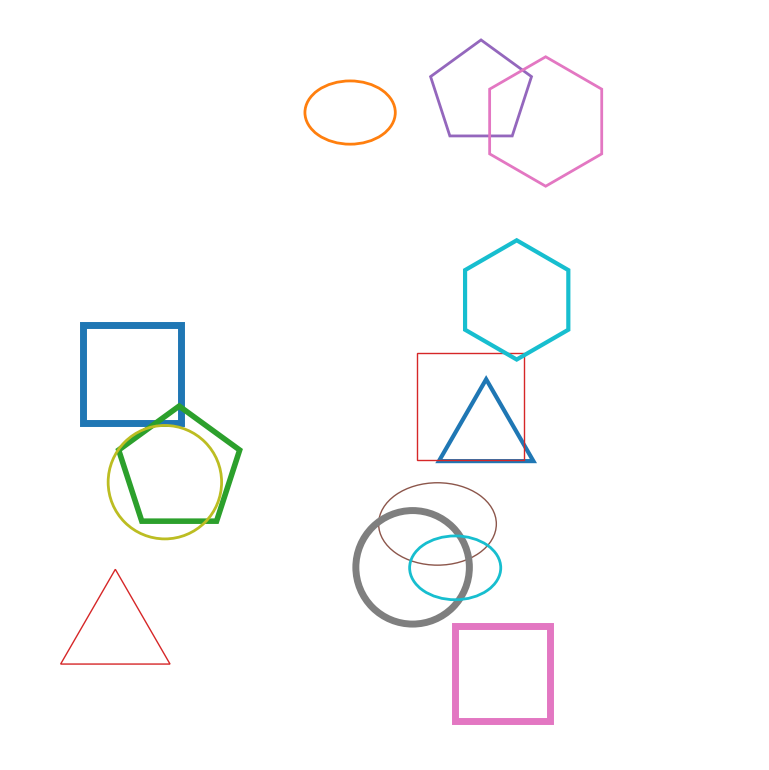[{"shape": "square", "thickness": 2.5, "radius": 0.32, "center": [0.171, 0.514]}, {"shape": "triangle", "thickness": 1.5, "radius": 0.35, "center": [0.631, 0.437]}, {"shape": "oval", "thickness": 1, "radius": 0.29, "center": [0.455, 0.854]}, {"shape": "pentagon", "thickness": 2, "radius": 0.41, "center": [0.233, 0.39]}, {"shape": "triangle", "thickness": 0.5, "radius": 0.41, "center": [0.15, 0.179]}, {"shape": "square", "thickness": 0.5, "radius": 0.35, "center": [0.611, 0.472]}, {"shape": "pentagon", "thickness": 1, "radius": 0.34, "center": [0.625, 0.879]}, {"shape": "oval", "thickness": 0.5, "radius": 0.38, "center": [0.568, 0.32]}, {"shape": "hexagon", "thickness": 1, "radius": 0.42, "center": [0.709, 0.842]}, {"shape": "square", "thickness": 2.5, "radius": 0.31, "center": [0.653, 0.125]}, {"shape": "circle", "thickness": 2.5, "radius": 0.37, "center": [0.536, 0.263]}, {"shape": "circle", "thickness": 1, "radius": 0.37, "center": [0.214, 0.374]}, {"shape": "oval", "thickness": 1, "radius": 0.3, "center": [0.591, 0.263]}, {"shape": "hexagon", "thickness": 1.5, "radius": 0.39, "center": [0.671, 0.61]}]